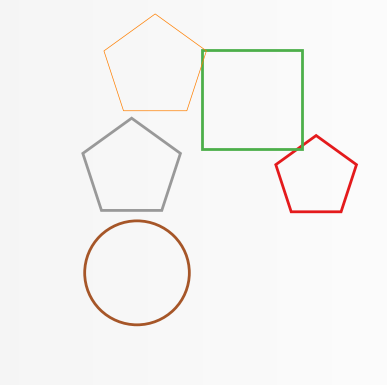[{"shape": "pentagon", "thickness": 2, "radius": 0.55, "center": [0.816, 0.538]}, {"shape": "square", "thickness": 2, "radius": 0.65, "center": [0.65, 0.742]}, {"shape": "pentagon", "thickness": 0.5, "radius": 0.7, "center": [0.4, 0.825]}, {"shape": "circle", "thickness": 2, "radius": 0.68, "center": [0.354, 0.291]}, {"shape": "pentagon", "thickness": 2, "radius": 0.66, "center": [0.34, 0.561]}]